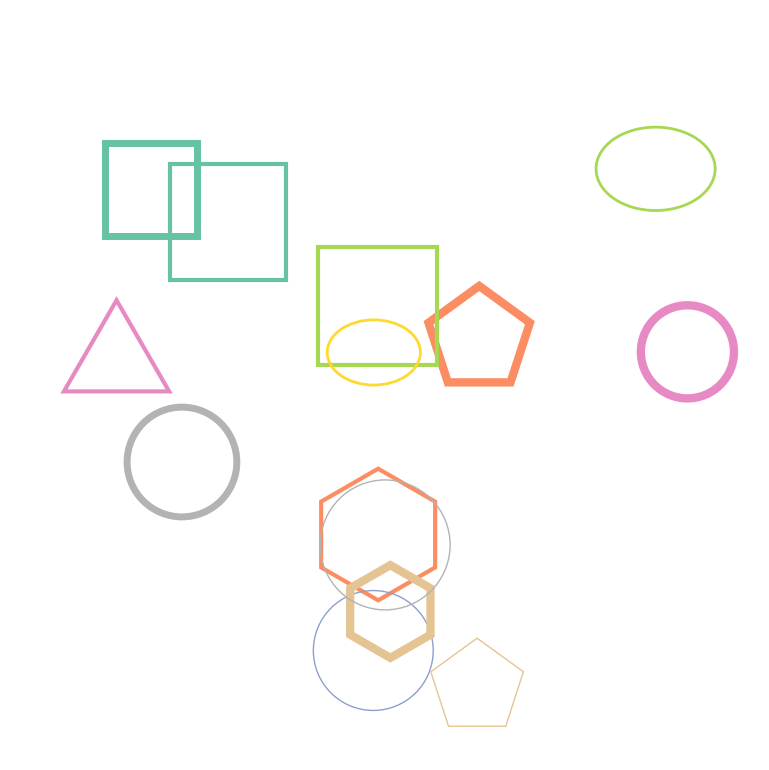[{"shape": "square", "thickness": 2.5, "radius": 0.3, "center": [0.196, 0.754]}, {"shape": "square", "thickness": 1.5, "radius": 0.38, "center": [0.296, 0.712]}, {"shape": "pentagon", "thickness": 3, "radius": 0.35, "center": [0.622, 0.559]}, {"shape": "hexagon", "thickness": 1.5, "radius": 0.43, "center": [0.491, 0.306]}, {"shape": "circle", "thickness": 0.5, "radius": 0.39, "center": [0.485, 0.155]}, {"shape": "triangle", "thickness": 1.5, "radius": 0.39, "center": [0.151, 0.531]}, {"shape": "circle", "thickness": 3, "radius": 0.3, "center": [0.893, 0.543]}, {"shape": "square", "thickness": 1.5, "radius": 0.39, "center": [0.49, 0.603]}, {"shape": "oval", "thickness": 1, "radius": 0.39, "center": [0.851, 0.781]}, {"shape": "oval", "thickness": 1, "radius": 0.3, "center": [0.485, 0.542]}, {"shape": "hexagon", "thickness": 3, "radius": 0.3, "center": [0.507, 0.206]}, {"shape": "pentagon", "thickness": 0.5, "radius": 0.32, "center": [0.62, 0.108]}, {"shape": "circle", "thickness": 0.5, "radius": 0.42, "center": [0.5, 0.292]}, {"shape": "circle", "thickness": 2.5, "radius": 0.36, "center": [0.236, 0.4]}]